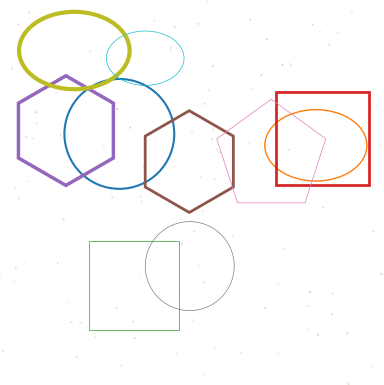[{"shape": "circle", "thickness": 1.5, "radius": 0.71, "center": [0.31, 0.652]}, {"shape": "oval", "thickness": 1, "radius": 0.66, "center": [0.82, 0.622]}, {"shape": "square", "thickness": 0.5, "radius": 0.58, "center": [0.348, 0.257]}, {"shape": "square", "thickness": 2, "radius": 0.6, "center": [0.839, 0.641]}, {"shape": "hexagon", "thickness": 2.5, "radius": 0.71, "center": [0.171, 0.661]}, {"shape": "hexagon", "thickness": 2, "radius": 0.66, "center": [0.492, 0.58]}, {"shape": "pentagon", "thickness": 0.5, "radius": 0.74, "center": [0.705, 0.593]}, {"shape": "circle", "thickness": 0.5, "radius": 0.58, "center": [0.493, 0.309]}, {"shape": "oval", "thickness": 3, "radius": 0.72, "center": [0.193, 0.869]}, {"shape": "oval", "thickness": 0.5, "radius": 0.5, "center": [0.377, 0.849]}]